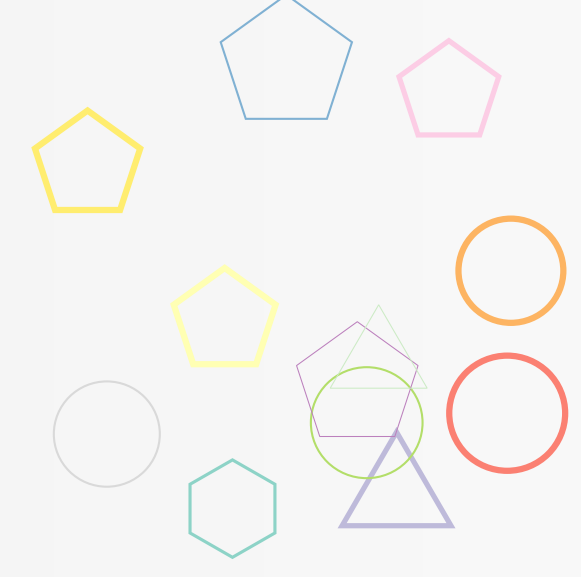[{"shape": "hexagon", "thickness": 1.5, "radius": 0.42, "center": [0.4, 0.118]}, {"shape": "pentagon", "thickness": 3, "radius": 0.46, "center": [0.387, 0.443]}, {"shape": "triangle", "thickness": 2.5, "radius": 0.54, "center": [0.682, 0.143]}, {"shape": "circle", "thickness": 3, "radius": 0.5, "center": [0.873, 0.284]}, {"shape": "pentagon", "thickness": 1, "radius": 0.59, "center": [0.493, 0.889]}, {"shape": "circle", "thickness": 3, "radius": 0.45, "center": [0.879, 0.53]}, {"shape": "circle", "thickness": 1, "radius": 0.48, "center": [0.631, 0.267]}, {"shape": "pentagon", "thickness": 2.5, "radius": 0.45, "center": [0.772, 0.838]}, {"shape": "circle", "thickness": 1, "radius": 0.46, "center": [0.184, 0.248]}, {"shape": "pentagon", "thickness": 0.5, "radius": 0.55, "center": [0.615, 0.332]}, {"shape": "triangle", "thickness": 0.5, "radius": 0.48, "center": [0.651, 0.375]}, {"shape": "pentagon", "thickness": 3, "radius": 0.48, "center": [0.151, 0.713]}]